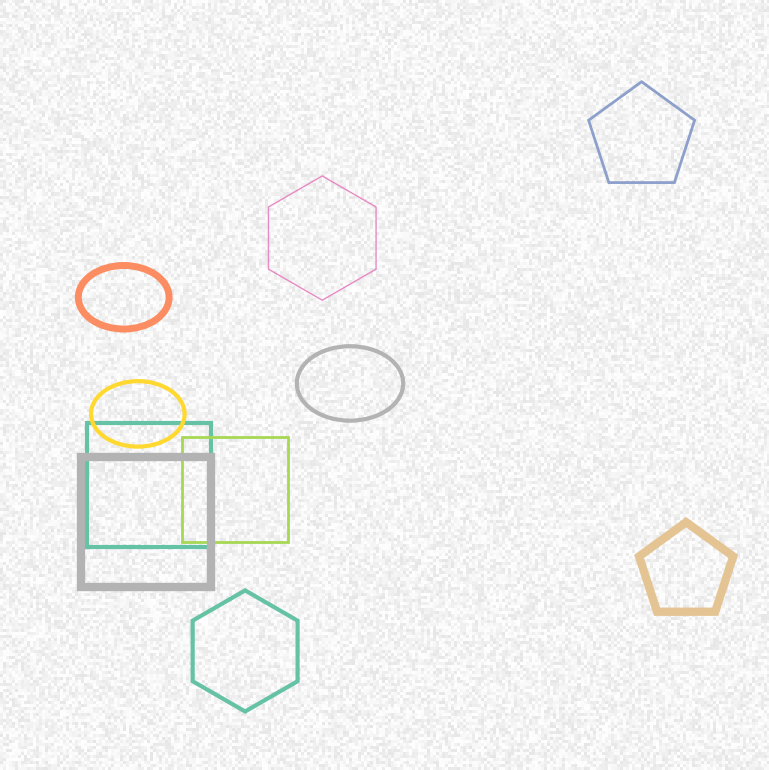[{"shape": "hexagon", "thickness": 1.5, "radius": 0.39, "center": [0.318, 0.155]}, {"shape": "square", "thickness": 1.5, "radius": 0.4, "center": [0.193, 0.37]}, {"shape": "oval", "thickness": 2.5, "radius": 0.29, "center": [0.161, 0.614]}, {"shape": "pentagon", "thickness": 1, "radius": 0.36, "center": [0.833, 0.821]}, {"shape": "hexagon", "thickness": 0.5, "radius": 0.4, "center": [0.419, 0.691]}, {"shape": "square", "thickness": 1, "radius": 0.34, "center": [0.305, 0.364]}, {"shape": "oval", "thickness": 1.5, "radius": 0.3, "center": [0.179, 0.462]}, {"shape": "pentagon", "thickness": 3, "radius": 0.32, "center": [0.891, 0.258]}, {"shape": "oval", "thickness": 1.5, "radius": 0.35, "center": [0.455, 0.502]}, {"shape": "square", "thickness": 3, "radius": 0.42, "center": [0.189, 0.322]}]